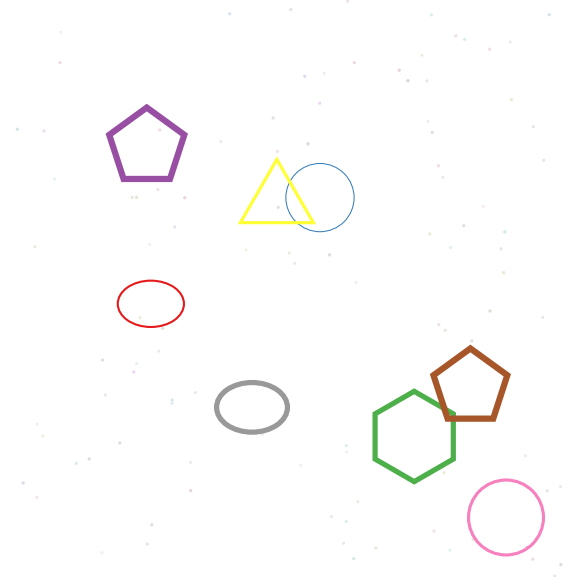[{"shape": "oval", "thickness": 1, "radius": 0.29, "center": [0.261, 0.473]}, {"shape": "circle", "thickness": 0.5, "radius": 0.3, "center": [0.554, 0.657]}, {"shape": "hexagon", "thickness": 2.5, "radius": 0.39, "center": [0.717, 0.243]}, {"shape": "pentagon", "thickness": 3, "radius": 0.34, "center": [0.254, 0.745]}, {"shape": "triangle", "thickness": 1.5, "radius": 0.36, "center": [0.479, 0.65]}, {"shape": "pentagon", "thickness": 3, "radius": 0.34, "center": [0.815, 0.329]}, {"shape": "circle", "thickness": 1.5, "radius": 0.32, "center": [0.876, 0.103]}, {"shape": "oval", "thickness": 2.5, "radius": 0.31, "center": [0.436, 0.294]}]